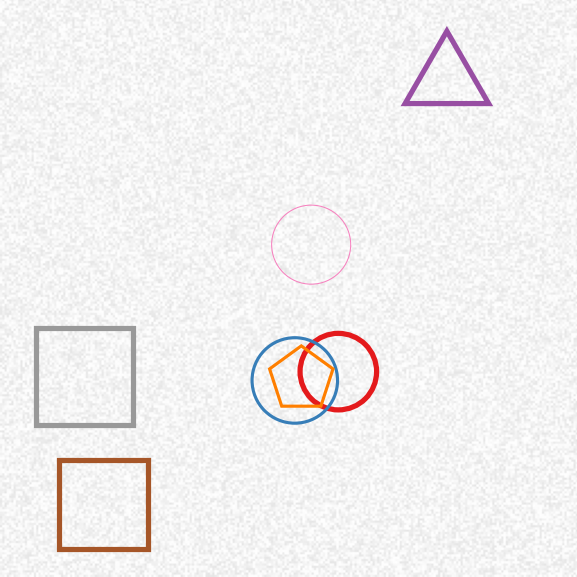[{"shape": "circle", "thickness": 2.5, "radius": 0.33, "center": [0.586, 0.356]}, {"shape": "circle", "thickness": 1.5, "radius": 0.37, "center": [0.51, 0.34]}, {"shape": "triangle", "thickness": 2.5, "radius": 0.42, "center": [0.774, 0.862]}, {"shape": "pentagon", "thickness": 1.5, "radius": 0.29, "center": [0.522, 0.342]}, {"shape": "square", "thickness": 2.5, "radius": 0.38, "center": [0.179, 0.125]}, {"shape": "circle", "thickness": 0.5, "radius": 0.34, "center": [0.539, 0.576]}, {"shape": "square", "thickness": 2.5, "radius": 0.42, "center": [0.146, 0.347]}]